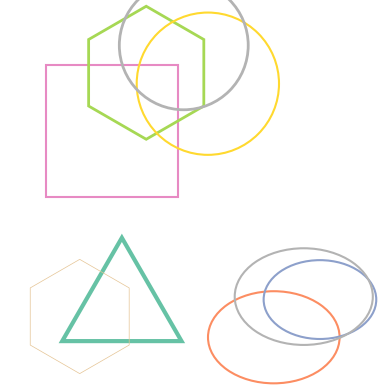[{"shape": "triangle", "thickness": 3, "radius": 0.89, "center": [0.317, 0.203]}, {"shape": "oval", "thickness": 1.5, "radius": 0.85, "center": [0.711, 0.124]}, {"shape": "oval", "thickness": 1.5, "radius": 0.73, "center": [0.831, 0.222]}, {"shape": "square", "thickness": 1.5, "radius": 0.86, "center": [0.29, 0.659]}, {"shape": "hexagon", "thickness": 2, "radius": 0.86, "center": [0.38, 0.811]}, {"shape": "circle", "thickness": 1.5, "radius": 0.92, "center": [0.54, 0.783]}, {"shape": "hexagon", "thickness": 0.5, "radius": 0.74, "center": [0.207, 0.178]}, {"shape": "oval", "thickness": 1.5, "radius": 0.9, "center": [0.789, 0.23]}, {"shape": "circle", "thickness": 2, "radius": 0.84, "center": [0.477, 0.882]}]